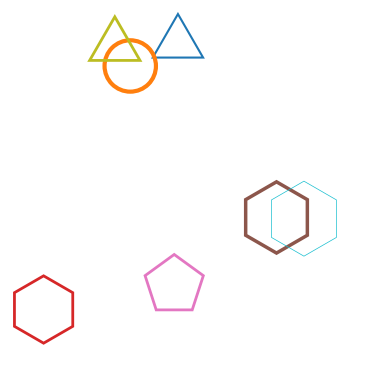[{"shape": "triangle", "thickness": 1.5, "radius": 0.38, "center": [0.462, 0.888]}, {"shape": "circle", "thickness": 3, "radius": 0.33, "center": [0.338, 0.829]}, {"shape": "hexagon", "thickness": 2, "radius": 0.44, "center": [0.113, 0.196]}, {"shape": "hexagon", "thickness": 2.5, "radius": 0.46, "center": [0.718, 0.435]}, {"shape": "pentagon", "thickness": 2, "radius": 0.4, "center": [0.452, 0.259]}, {"shape": "triangle", "thickness": 2, "radius": 0.38, "center": [0.298, 0.881]}, {"shape": "hexagon", "thickness": 0.5, "radius": 0.49, "center": [0.789, 0.432]}]